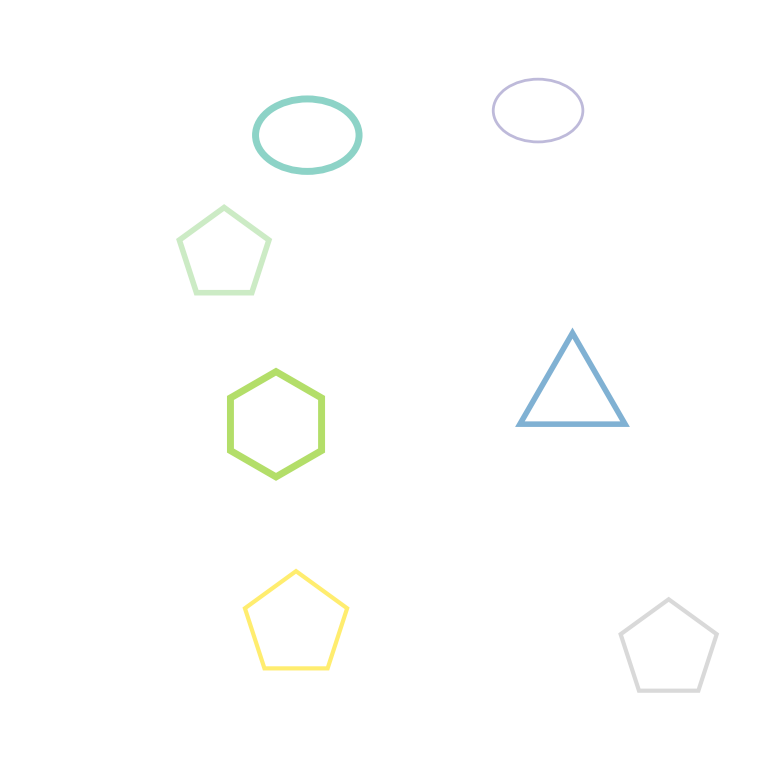[{"shape": "oval", "thickness": 2.5, "radius": 0.34, "center": [0.399, 0.824]}, {"shape": "oval", "thickness": 1, "radius": 0.29, "center": [0.699, 0.856]}, {"shape": "triangle", "thickness": 2, "radius": 0.39, "center": [0.743, 0.489]}, {"shape": "hexagon", "thickness": 2.5, "radius": 0.34, "center": [0.358, 0.449]}, {"shape": "pentagon", "thickness": 1.5, "radius": 0.33, "center": [0.868, 0.156]}, {"shape": "pentagon", "thickness": 2, "radius": 0.31, "center": [0.291, 0.669]}, {"shape": "pentagon", "thickness": 1.5, "radius": 0.35, "center": [0.384, 0.188]}]